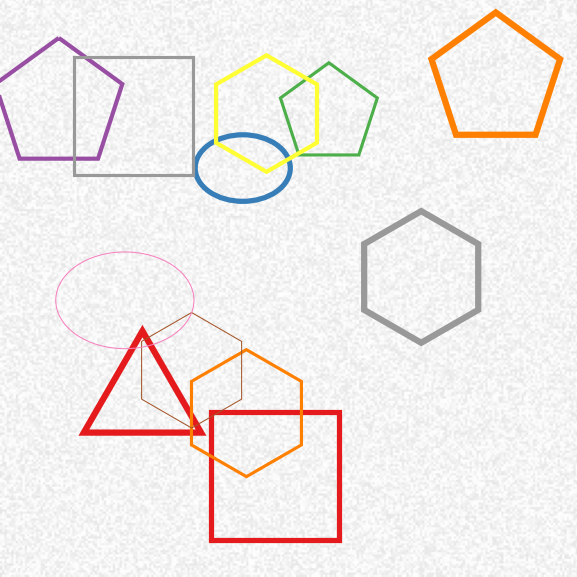[{"shape": "triangle", "thickness": 3, "radius": 0.59, "center": [0.247, 0.309]}, {"shape": "square", "thickness": 2.5, "radius": 0.55, "center": [0.476, 0.175]}, {"shape": "oval", "thickness": 2.5, "radius": 0.41, "center": [0.42, 0.708]}, {"shape": "pentagon", "thickness": 1.5, "radius": 0.44, "center": [0.569, 0.802]}, {"shape": "pentagon", "thickness": 2, "radius": 0.58, "center": [0.102, 0.818]}, {"shape": "pentagon", "thickness": 3, "radius": 0.59, "center": [0.859, 0.86]}, {"shape": "hexagon", "thickness": 1.5, "radius": 0.55, "center": [0.427, 0.284]}, {"shape": "hexagon", "thickness": 2, "radius": 0.5, "center": [0.461, 0.802]}, {"shape": "hexagon", "thickness": 0.5, "radius": 0.5, "center": [0.332, 0.358]}, {"shape": "oval", "thickness": 0.5, "radius": 0.6, "center": [0.216, 0.479]}, {"shape": "square", "thickness": 1.5, "radius": 0.51, "center": [0.231, 0.798]}, {"shape": "hexagon", "thickness": 3, "radius": 0.57, "center": [0.729, 0.52]}]